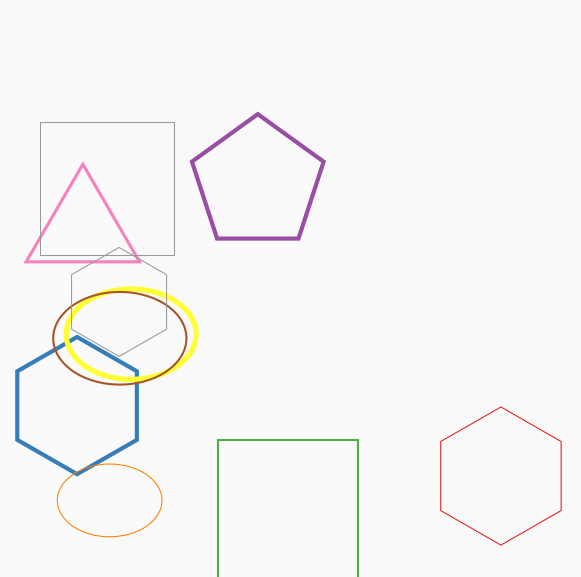[{"shape": "hexagon", "thickness": 0.5, "radius": 0.6, "center": [0.862, 0.175]}, {"shape": "hexagon", "thickness": 2, "radius": 0.59, "center": [0.133, 0.297]}, {"shape": "square", "thickness": 1, "radius": 0.6, "center": [0.496, 0.116]}, {"shape": "pentagon", "thickness": 2, "radius": 0.6, "center": [0.444, 0.682]}, {"shape": "oval", "thickness": 0.5, "radius": 0.45, "center": [0.189, 0.133]}, {"shape": "oval", "thickness": 2.5, "radius": 0.56, "center": [0.226, 0.42]}, {"shape": "oval", "thickness": 1, "radius": 0.57, "center": [0.206, 0.413]}, {"shape": "triangle", "thickness": 1.5, "radius": 0.56, "center": [0.143, 0.602]}, {"shape": "square", "thickness": 0.5, "radius": 0.57, "center": [0.184, 0.673]}, {"shape": "hexagon", "thickness": 0.5, "radius": 0.47, "center": [0.205, 0.476]}]